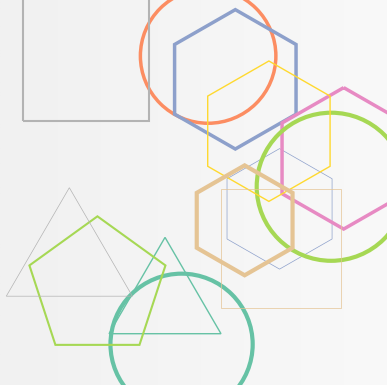[{"shape": "triangle", "thickness": 1, "radius": 0.83, "center": [0.426, 0.217]}, {"shape": "circle", "thickness": 3, "radius": 0.92, "center": [0.469, 0.106]}, {"shape": "circle", "thickness": 2.5, "radius": 0.87, "center": [0.537, 0.855]}, {"shape": "hexagon", "thickness": 2.5, "radius": 0.9, "center": [0.607, 0.794]}, {"shape": "hexagon", "thickness": 0.5, "radius": 0.78, "center": [0.721, 0.457]}, {"shape": "hexagon", "thickness": 2.5, "radius": 0.92, "center": [0.887, 0.589]}, {"shape": "pentagon", "thickness": 1.5, "radius": 0.92, "center": [0.251, 0.254]}, {"shape": "circle", "thickness": 3, "radius": 0.96, "center": [0.855, 0.515]}, {"shape": "hexagon", "thickness": 1, "radius": 0.91, "center": [0.694, 0.659]}, {"shape": "square", "thickness": 0.5, "radius": 0.77, "center": [0.725, 0.355]}, {"shape": "hexagon", "thickness": 3, "radius": 0.71, "center": [0.631, 0.428]}, {"shape": "triangle", "thickness": 0.5, "radius": 0.94, "center": [0.179, 0.325]}, {"shape": "square", "thickness": 1.5, "radius": 0.81, "center": [0.222, 0.849]}]